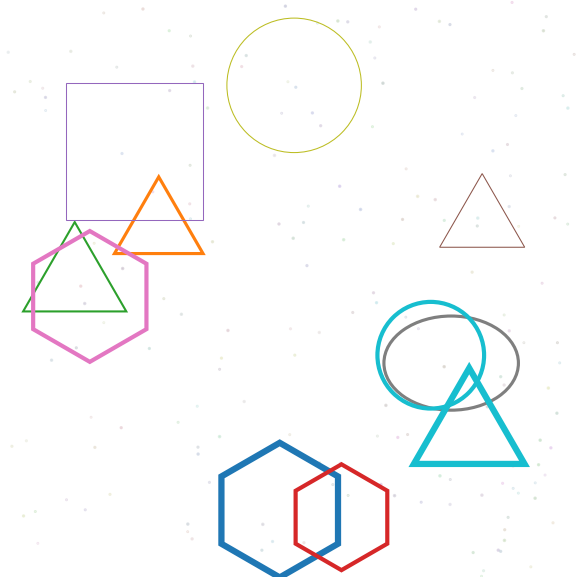[{"shape": "hexagon", "thickness": 3, "radius": 0.58, "center": [0.484, 0.116]}, {"shape": "triangle", "thickness": 1.5, "radius": 0.44, "center": [0.275, 0.604]}, {"shape": "triangle", "thickness": 1, "radius": 0.52, "center": [0.129, 0.511]}, {"shape": "hexagon", "thickness": 2, "radius": 0.46, "center": [0.591, 0.104]}, {"shape": "square", "thickness": 0.5, "radius": 0.59, "center": [0.233, 0.737]}, {"shape": "triangle", "thickness": 0.5, "radius": 0.43, "center": [0.835, 0.614]}, {"shape": "hexagon", "thickness": 2, "radius": 0.57, "center": [0.156, 0.486]}, {"shape": "oval", "thickness": 1.5, "radius": 0.58, "center": [0.781, 0.37]}, {"shape": "circle", "thickness": 0.5, "radius": 0.58, "center": [0.509, 0.851]}, {"shape": "circle", "thickness": 2, "radius": 0.46, "center": [0.746, 0.384]}, {"shape": "triangle", "thickness": 3, "radius": 0.55, "center": [0.813, 0.251]}]